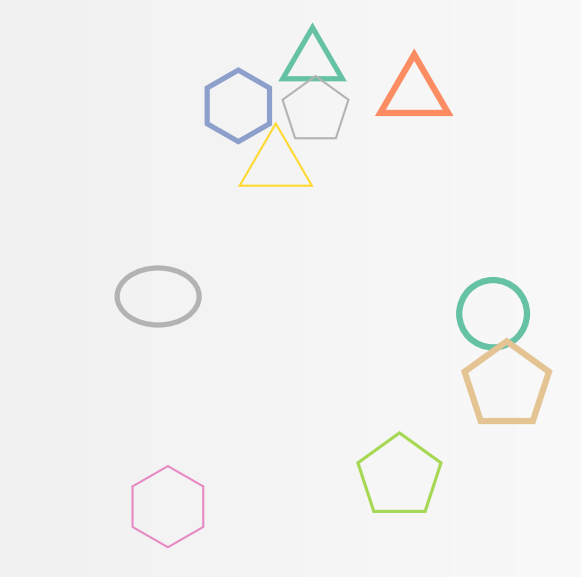[{"shape": "circle", "thickness": 3, "radius": 0.29, "center": [0.848, 0.456]}, {"shape": "triangle", "thickness": 2.5, "radius": 0.3, "center": [0.538, 0.892]}, {"shape": "triangle", "thickness": 3, "radius": 0.34, "center": [0.713, 0.837]}, {"shape": "hexagon", "thickness": 2.5, "radius": 0.31, "center": [0.41, 0.816]}, {"shape": "hexagon", "thickness": 1, "radius": 0.35, "center": [0.289, 0.122]}, {"shape": "pentagon", "thickness": 1.5, "radius": 0.38, "center": [0.687, 0.174]}, {"shape": "triangle", "thickness": 1, "radius": 0.36, "center": [0.474, 0.713]}, {"shape": "pentagon", "thickness": 3, "radius": 0.38, "center": [0.872, 0.332]}, {"shape": "oval", "thickness": 2.5, "radius": 0.35, "center": [0.272, 0.486]}, {"shape": "pentagon", "thickness": 1, "radius": 0.3, "center": [0.543, 0.808]}]